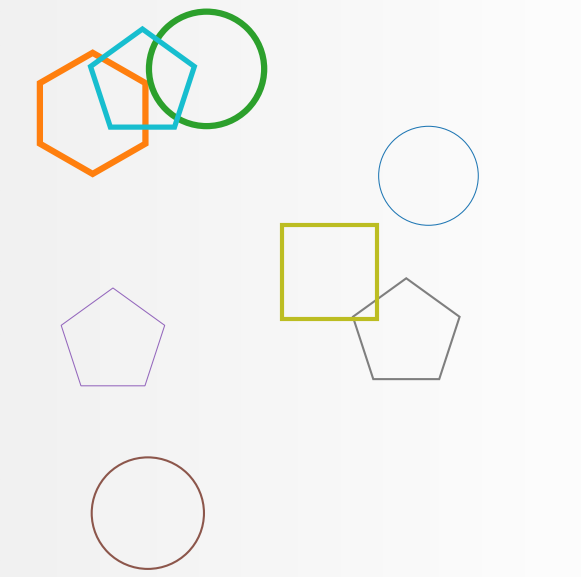[{"shape": "circle", "thickness": 0.5, "radius": 0.43, "center": [0.737, 0.695]}, {"shape": "hexagon", "thickness": 3, "radius": 0.52, "center": [0.159, 0.803]}, {"shape": "circle", "thickness": 3, "radius": 0.5, "center": [0.355, 0.88]}, {"shape": "pentagon", "thickness": 0.5, "radius": 0.47, "center": [0.194, 0.407]}, {"shape": "circle", "thickness": 1, "radius": 0.48, "center": [0.254, 0.111]}, {"shape": "pentagon", "thickness": 1, "radius": 0.48, "center": [0.699, 0.421]}, {"shape": "square", "thickness": 2, "radius": 0.41, "center": [0.567, 0.528]}, {"shape": "pentagon", "thickness": 2.5, "radius": 0.47, "center": [0.245, 0.855]}]